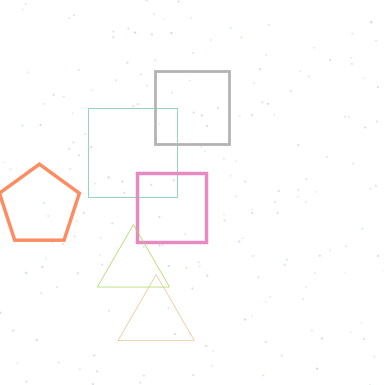[{"shape": "square", "thickness": 0.5, "radius": 0.58, "center": [0.344, 0.604]}, {"shape": "pentagon", "thickness": 2.5, "radius": 0.55, "center": [0.102, 0.464]}, {"shape": "square", "thickness": 2.5, "radius": 0.45, "center": [0.445, 0.461]}, {"shape": "triangle", "thickness": 0.5, "radius": 0.54, "center": [0.347, 0.309]}, {"shape": "triangle", "thickness": 0.5, "radius": 0.57, "center": [0.406, 0.172]}, {"shape": "square", "thickness": 2, "radius": 0.48, "center": [0.499, 0.721]}]